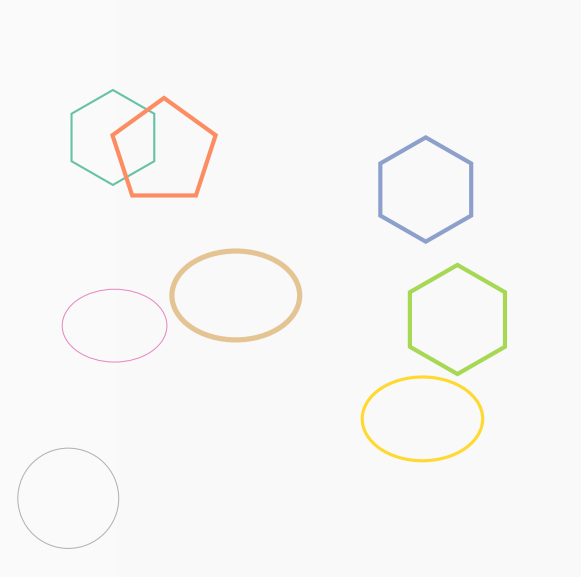[{"shape": "hexagon", "thickness": 1, "radius": 0.41, "center": [0.194, 0.761]}, {"shape": "pentagon", "thickness": 2, "radius": 0.47, "center": [0.282, 0.736]}, {"shape": "hexagon", "thickness": 2, "radius": 0.45, "center": [0.732, 0.671]}, {"shape": "oval", "thickness": 0.5, "radius": 0.45, "center": [0.197, 0.435]}, {"shape": "hexagon", "thickness": 2, "radius": 0.47, "center": [0.787, 0.446]}, {"shape": "oval", "thickness": 1.5, "radius": 0.52, "center": [0.727, 0.274]}, {"shape": "oval", "thickness": 2.5, "radius": 0.55, "center": [0.406, 0.487]}, {"shape": "circle", "thickness": 0.5, "radius": 0.43, "center": [0.117, 0.136]}]